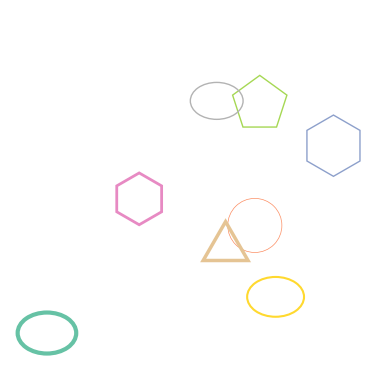[{"shape": "oval", "thickness": 3, "radius": 0.38, "center": [0.122, 0.135]}, {"shape": "circle", "thickness": 0.5, "radius": 0.35, "center": [0.662, 0.414]}, {"shape": "hexagon", "thickness": 1, "radius": 0.4, "center": [0.866, 0.622]}, {"shape": "hexagon", "thickness": 2, "radius": 0.34, "center": [0.362, 0.484]}, {"shape": "pentagon", "thickness": 1, "radius": 0.37, "center": [0.675, 0.73]}, {"shape": "oval", "thickness": 1.5, "radius": 0.37, "center": [0.716, 0.229]}, {"shape": "triangle", "thickness": 2.5, "radius": 0.34, "center": [0.586, 0.357]}, {"shape": "oval", "thickness": 1, "radius": 0.34, "center": [0.563, 0.738]}]